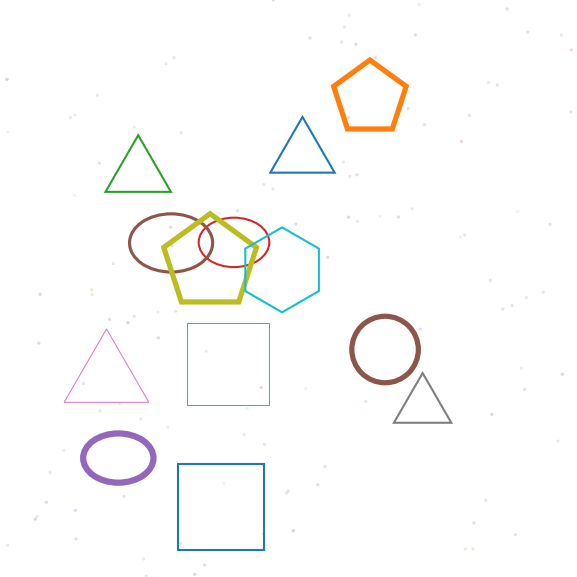[{"shape": "triangle", "thickness": 1, "radius": 0.32, "center": [0.524, 0.732]}, {"shape": "square", "thickness": 1, "radius": 0.37, "center": [0.382, 0.121]}, {"shape": "pentagon", "thickness": 2.5, "radius": 0.33, "center": [0.641, 0.829]}, {"shape": "triangle", "thickness": 1, "radius": 0.33, "center": [0.239, 0.7]}, {"shape": "oval", "thickness": 1, "radius": 0.31, "center": [0.405, 0.579]}, {"shape": "oval", "thickness": 3, "radius": 0.3, "center": [0.205, 0.206]}, {"shape": "circle", "thickness": 2.5, "radius": 0.29, "center": [0.667, 0.394]}, {"shape": "oval", "thickness": 1.5, "radius": 0.36, "center": [0.296, 0.578]}, {"shape": "triangle", "thickness": 0.5, "radius": 0.42, "center": [0.184, 0.345]}, {"shape": "triangle", "thickness": 1, "radius": 0.29, "center": [0.732, 0.296]}, {"shape": "pentagon", "thickness": 2.5, "radius": 0.42, "center": [0.364, 0.545]}, {"shape": "hexagon", "thickness": 1, "radius": 0.37, "center": [0.488, 0.532]}, {"shape": "square", "thickness": 0.5, "radius": 0.36, "center": [0.395, 0.368]}]